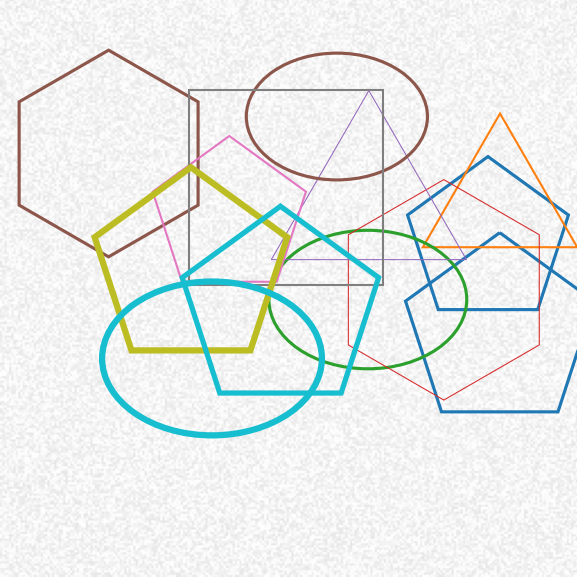[{"shape": "pentagon", "thickness": 1.5, "radius": 0.73, "center": [0.845, 0.582]}, {"shape": "pentagon", "thickness": 1.5, "radius": 0.86, "center": [0.865, 0.425]}, {"shape": "triangle", "thickness": 1, "radius": 0.77, "center": [0.866, 0.648]}, {"shape": "oval", "thickness": 1.5, "radius": 0.86, "center": [0.637, 0.48]}, {"shape": "hexagon", "thickness": 0.5, "radius": 0.95, "center": [0.768, 0.497]}, {"shape": "triangle", "thickness": 0.5, "radius": 0.98, "center": [0.639, 0.647]}, {"shape": "oval", "thickness": 1.5, "radius": 0.78, "center": [0.583, 0.797]}, {"shape": "hexagon", "thickness": 1.5, "radius": 0.89, "center": [0.188, 0.733]}, {"shape": "pentagon", "thickness": 1, "radius": 0.7, "center": [0.397, 0.624]}, {"shape": "square", "thickness": 1, "radius": 0.84, "center": [0.496, 0.675]}, {"shape": "pentagon", "thickness": 3, "radius": 0.88, "center": [0.331, 0.534]}, {"shape": "pentagon", "thickness": 2.5, "radius": 0.89, "center": [0.486, 0.463]}, {"shape": "oval", "thickness": 3, "radius": 0.95, "center": [0.367, 0.378]}]